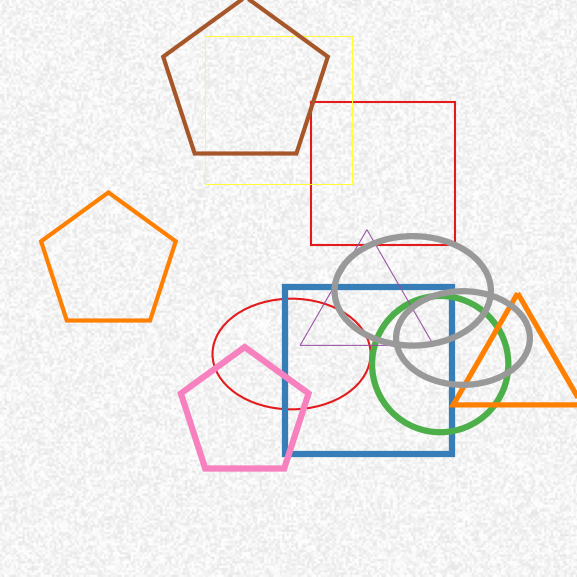[{"shape": "oval", "thickness": 1, "radius": 0.68, "center": [0.505, 0.386]}, {"shape": "square", "thickness": 1, "radius": 0.62, "center": [0.664, 0.699]}, {"shape": "square", "thickness": 3, "radius": 0.72, "center": [0.638, 0.357]}, {"shape": "circle", "thickness": 3, "radius": 0.59, "center": [0.762, 0.369]}, {"shape": "triangle", "thickness": 0.5, "radius": 0.67, "center": [0.635, 0.468]}, {"shape": "pentagon", "thickness": 2, "radius": 0.61, "center": [0.188, 0.543]}, {"shape": "triangle", "thickness": 2.5, "radius": 0.64, "center": [0.896, 0.362]}, {"shape": "square", "thickness": 0.5, "radius": 0.64, "center": [0.482, 0.809]}, {"shape": "pentagon", "thickness": 2, "radius": 0.75, "center": [0.425, 0.855]}, {"shape": "pentagon", "thickness": 3, "radius": 0.58, "center": [0.424, 0.282]}, {"shape": "oval", "thickness": 3, "radius": 0.68, "center": [0.715, 0.495]}, {"shape": "oval", "thickness": 3, "radius": 0.58, "center": [0.802, 0.414]}]